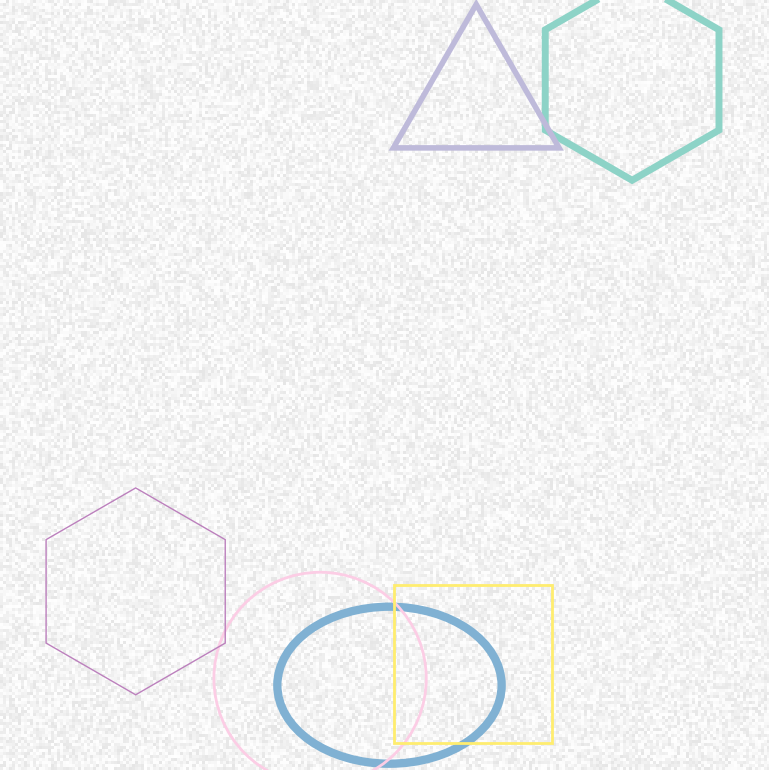[{"shape": "hexagon", "thickness": 2.5, "radius": 0.65, "center": [0.821, 0.896]}, {"shape": "triangle", "thickness": 2, "radius": 0.62, "center": [0.618, 0.87]}, {"shape": "oval", "thickness": 3, "radius": 0.73, "center": [0.506, 0.11]}, {"shape": "circle", "thickness": 1, "radius": 0.69, "center": [0.416, 0.119]}, {"shape": "hexagon", "thickness": 0.5, "radius": 0.67, "center": [0.176, 0.232]}, {"shape": "square", "thickness": 1, "radius": 0.51, "center": [0.614, 0.138]}]